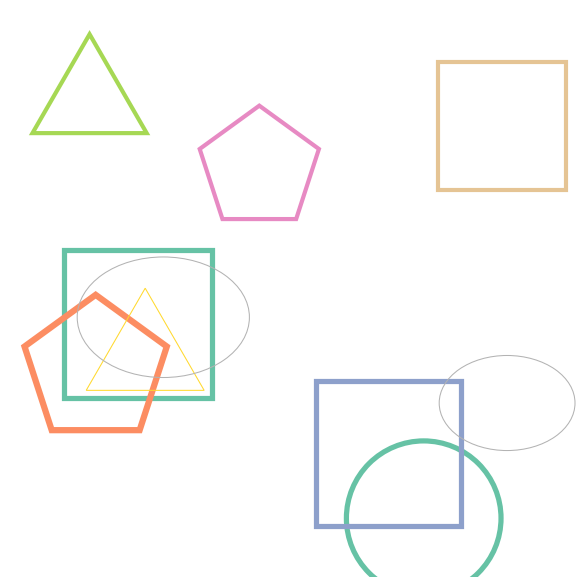[{"shape": "circle", "thickness": 2.5, "radius": 0.67, "center": [0.734, 0.102]}, {"shape": "square", "thickness": 2.5, "radius": 0.64, "center": [0.239, 0.438]}, {"shape": "pentagon", "thickness": 3, "radius": 0.65, "center": [0.166, 0.359]}, {"shape": "square", "thickness": 2.5, "radius": 0.63, "center": [0.673, 0.214]}, {"shape": "pentagon", "thickness": 2, "radius": 0.54, "center": [0.449, 0.708]}, {"shape": "triangle", "thickness": 2, "radius": 0.57, "center": [0.155, 0.826]}, {"shape": "triangle", "thickness": 0.5, "radius": 0.59, "center": [0.251, 0.382]}, {"shape": "square", "thickness": 2, "radius": 0.55, "center": [0.869, 0.781]}, {"shape": "oval", "thickness": 0.5, "radius": 0.59, "center": [0.878, 0.301]}, {"shape": "oval", "thickness": 0.5, "radius": 0.75, "center": [0.283, 0.45]}]